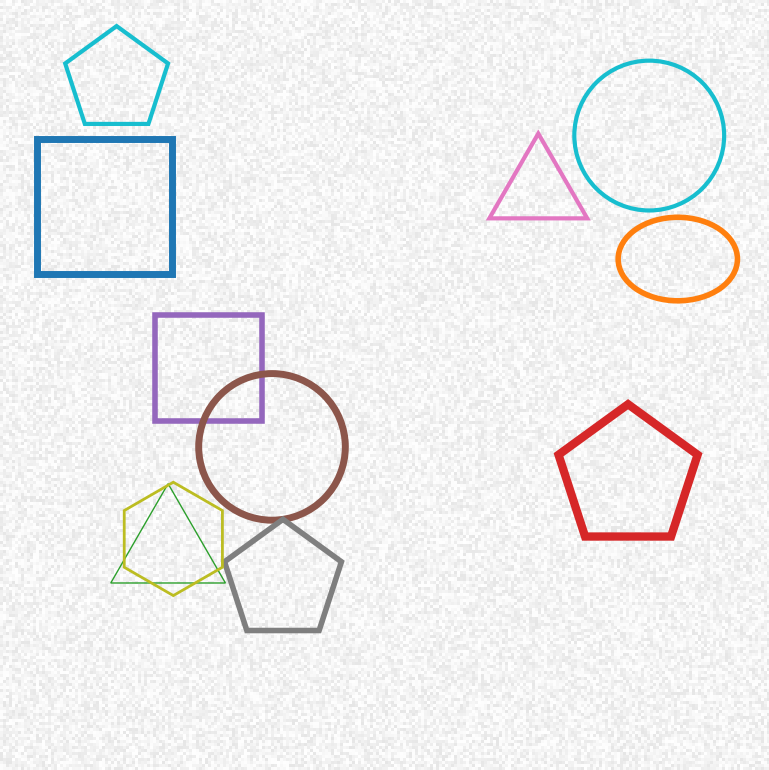[{"shape": "square", "thickness": 2.5, "radius": 0.44, "center": [0.135, 0.732]}, {"shape": "oval", "thickness": 2, "radius": 0.39, "center": [0.88, 0.664]}, {"shape": "triangle", "thickness": 0.5, "radius": 0.43, "center": [0.218, 0.286]}, {"shape": "pentagon", "thickness": 3, "radius": 0.47, "center": [0.816, 0.38]}, {"shape": "square", "thickness": 2, "radius": 0.35, "center": [0.271, 0.522]}, {"shape": "circle", "thickness": 2.5, "radius": 0.48, "center": [0.353, 0.42]}, {"shape": "triangle", "thickness": 1.5, "radius": 0.37, "center": [0.699, 0.753]}, {"shape": "pentagon", "thickness": 2, "radius": 0.4, "center": [0.367, 0.246]}, {"shape": "hexagon", "thickness": 1, "radius": 0.37, "center": [0.225, 0.3]}, {"shape": "circle", "thickness": 1.5, "radius": 0.49, "center": [0.843, 0.824]}, {"shape": "pentagon", "thickness": 1.5, "radius": 0.35, "center": [0.151, 0.896]}]